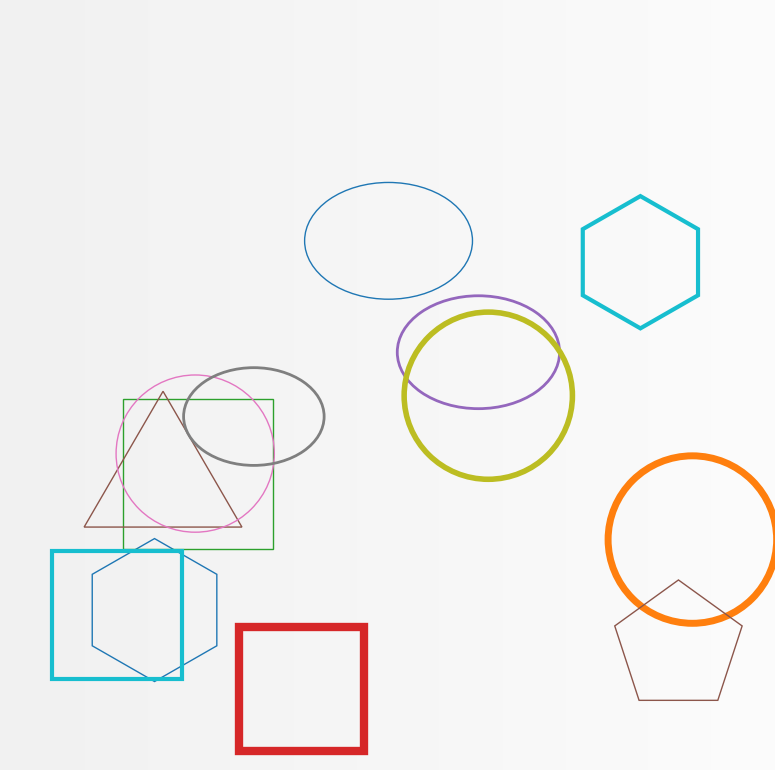[{"shape": "oval", "thickness": 0.5, "radius": 0.54, "center": [0.501, 0.687]}, {"shape": "hexagon", "thickness": 0.5, "radius": 0.46, "center": [0.199, 0.208]}, {"shape": "circle", "thickness": 2.5, "radius": 0.54, "center": [0.893, 0.299]}, {"shape": "square", "thickness": 0.5, "radius": 0.49, "center": [0.256, 0.384]}, {"shape": "square", "thickness": 3, "radius": 0.4, "center": [0.389, 0.105]}, {"shape": "oval", "thickness": 1, "radius": 0.52, "center": [0.617, 0.543]}, {"shape": "triangle", "thickness": 0.5, "radius": 0.59, "center": [0.21, 0.374]}, {"shape": "pentagon", "thickness": 0.5, "radius": 0.43, "center": [0.875, 0.16]}, {"shape": "circle", "thickness": 0.5, "radius": 0.51, "center": [0.252, 0.411]}, {"shape": "oval", "thickness": 1, "radius": 0.45, "center": [0.328, 0.459]}, {"shape": "circle", "thickness": 2, "radius": 0.54, "center": [0.63, 0.486]}, {"shape": "hexagon", "thickness": 1.5, "radius": 0.43, "center": [0.826, 0.659]}, {"shape": "square", "thickness": 1.5, "radius": 0.42, "center": [0.151, 0.201]}]